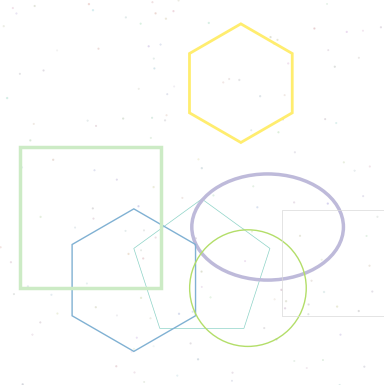[{"shape": "pentagon", "thickness": 0.5, "radius": 0.93, "center": [0.524, 0.297]}, {"shape": "oval", "thickness": 2.5, "radius": 0.98, "center": [0.695, 0.41]}, {"shape": "hexagon", "thickness": 1, "radius": 0.93, "center": [0.348, 0.272]}, {"shape": "circle", "thickness": 1, "radius": 0.76, "center": [0.644, 0.252]}, {"shape": "square", "thickness": 0.5, "radius": 0.68, "center": [0.869, 0.316]}, {"shape": "square", "thickness": 2.5, "radius": 0.91, "center": [0.235, 0.435]}, {"shape": "hexagon", "thickness": 2, "radius": 0.77, "center": [0.626, 0.784]}]